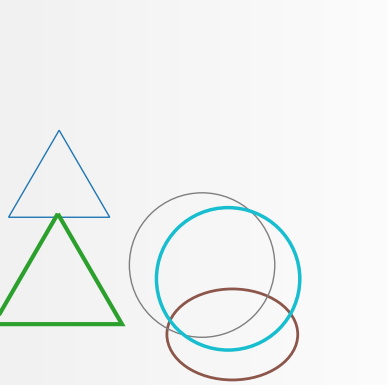[{"shape": "triangle", "thickness": 1, "radius": 0.75, "center": [0.153, 0.511]}, {"shape": "triangle", "thickness": 3, "radius": 0.96, "center": [0.149, 0.254]}, {"shape": "oval", "thickness": 2, "radius": 0.84, "center": [0.6, 0.131]}, {"shape": "circle", "thickness": 1, "radius": 0.94, "center": [0.521, 0.312]}, {"shape": "circle", "thickness": 2.5, "radius": 0.92, "center": [0.589, 0.276]}]